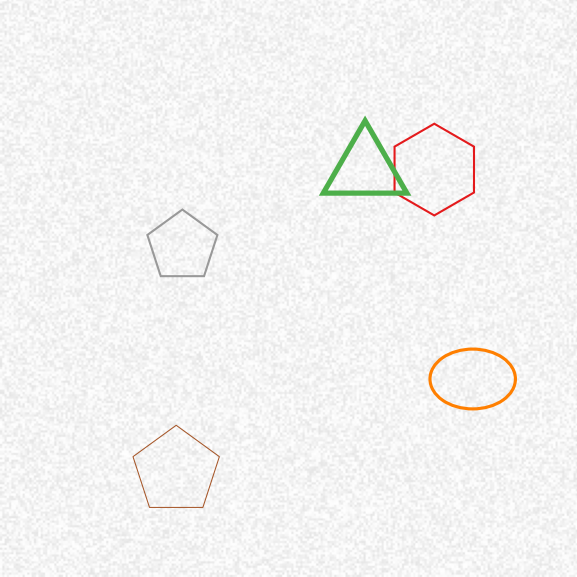[{"shape": "hexagon", "thickness": 1, "radius": 0.4, "center": [0.752, 0.705]}, {"shape": "triangle", "thickness": 2.5, "radius": 0.42, "center": [0.632, 0.707]}, {"shape": "oval", "thickness": 1.5, "radius": 0.37, "center": [0.819, 0.343]}, {"shape": "pentagon", "thickness": 0.5, "radius": 0.39, "center": [0.305, 0.184]}, {"shape": "pentagon", "thickness": 1, "radius": 0.32, "center": [0.316, 0.573]}]